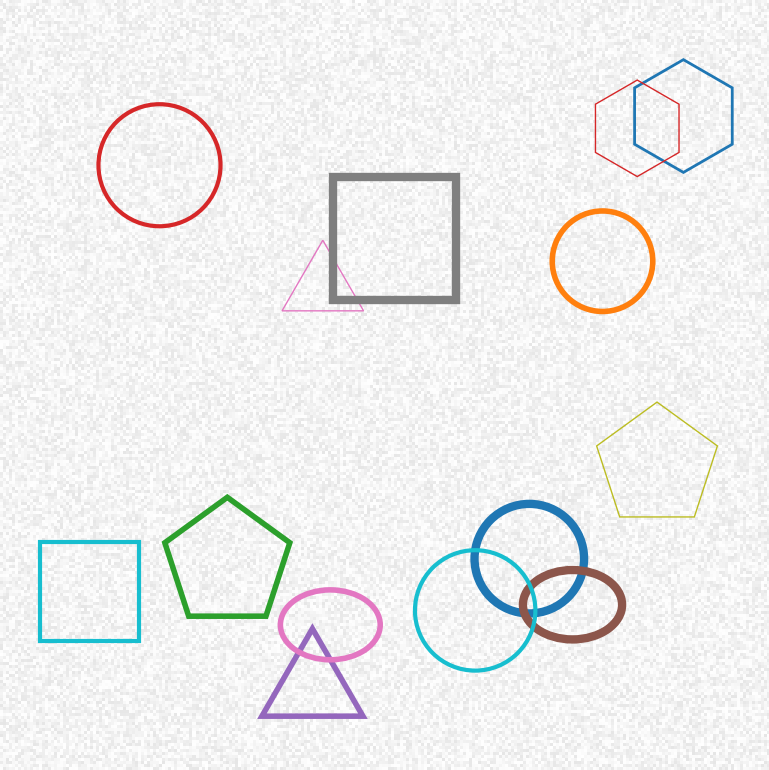[{"shape": "hexagon", "thickness": 1, "radius": 0.37, "center": [0.888, 0.849]}, {"shape": "circle", "thickness": 3, "radius": 0.36, "center": [0.687, 0.274]}, {"shape": "circle", "thickness": 2, "radius": 0.33, "center": [0.782, 0.661]}, {"shape": "pentagon", "thickness": 2, "radius": 0.43, "center": [0.295, 0.269]}, {"shape": "hexagon", "thickness": 0.5, "radius": 0.31, "center": [0.828, 0.833]}, {"shape": "circle", "thickness": 1.5, "radius": 0.4, "center": [0.207, 0.785]}, {"shape": "triangle", "thickness": 2, "radius": 0.38, "center": [0.406, 0.108]}, {"shape": "oval", "thickness": 3, "radius": 0.32, "center": [0.744, 0.215]}, {"shape": "triangle", "thickness": 0.5, "radius": 0.31, "center": [0.419, 0.627]}, {"shape": "oval", "thickness": 2, "radius": 0.32, "center": [0.429, 0.189]}, {"shape": "square", "thickness": 3, "radius": 0.4, "center": [0.513, 0.69]}, {"shape": "pentagon", "thickness": 0.5, "radius": 0.41, "center": [0.853, 0.395]}, {"shape": "square", "thickness": 1.5, "radius": 0.32, "center": [0.116, 0.232]}, {"shape": "circle", "thickness": 1.5, "radius": 0.39, "center": [0.617, 0.207]}]